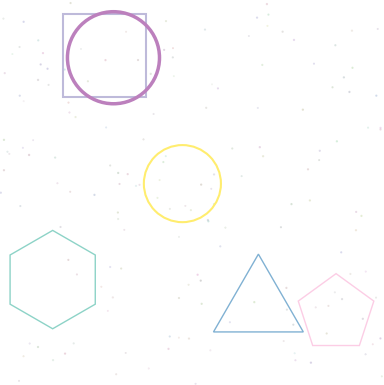[{"shape": "hexagon", "thickness": 1, "radius": 0.64, "center": [0.137, 0.274]}, {"shape": "square", "thickness": 1.5, "radius": 0.54, "center": [0.271, 0.855]}, {"shape": "triangle", "thickness": 1, "radius": 0.67, "center": [0.671, 0.205]}, {"shape": "pentagon", "thickness": 1, "radius": 0.52, "center": [0.873, 0.186]}, {"shape": "circle", "thickness": 2.5, "radius": 0.6, "center": [0.295, 0.85]}, {"shape": "circle", "thickness": 1.5, "radius": 0.5, "center": [0.474, 0.523]}]